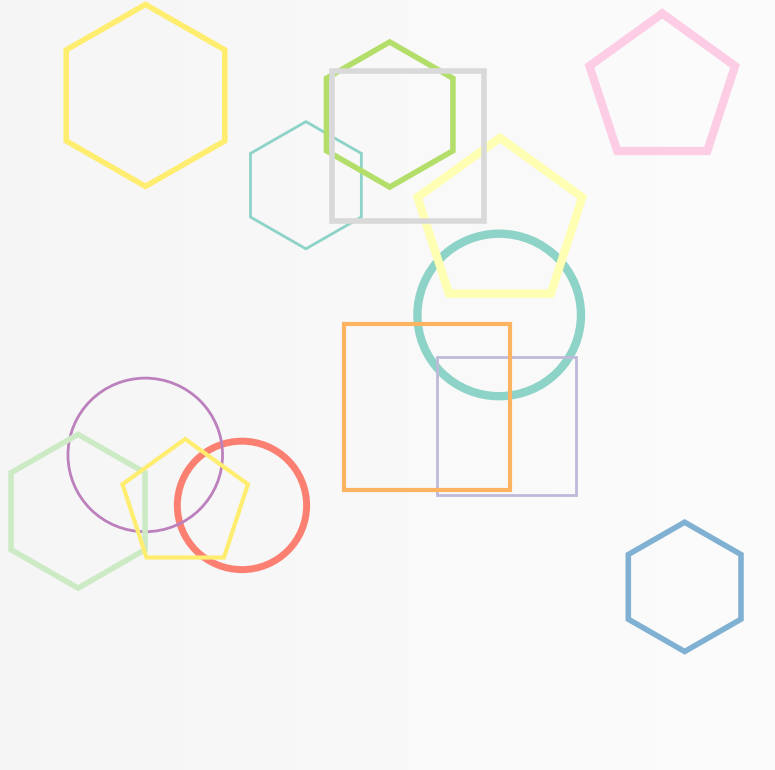[{"shape": "hexagon", "thickness": 1, "radius": 0.41, "center": [0.395, 0.759]}, {"shape": "circle", "thickness": 3, "radius": 0.53, "center": [0.644, 0.591]}, {"shape": "pentagon", "thickness": 3, "radius": 0.56, "center": [0.645, 0.709]}, {"shape": "square", "thickness": 1, "radius": 0.45, "center": [0.654, 0.446]}, {"shape": "circle", "thickness": 2.5, "radius": 0.42, "center": [0.312, 0.344]}, {"shape": "hexagon", "thickness": 2, "radius": 0.42, "center": [0.883, 0.238]}, {"shape": "square", "thickness": 1.5, "radius": 0.54, "center": [0.551, 0.471]}, {"shape": "hexagon", "thickness": 2, "radius": 0.47, "center": [0.503, 0.851]}, {"shape": "pentagon", "thickness": 3, "radius": 0.49, "center": [0.855, 0.884]}, {"shape": "square", "thickness": 2, "radius": 0.49, "center": [0.526, 0.81]}, {"shape": "circle", "thickness": 1, "radius": 0.5, "center": [0.187, 0.409]}, {"shape": "hexagon", "thickness": 2, "radius": 0.5, "center": [0.101, 0.336]}, {"shape": "hexagon", "thickness": 2, "radius": 0.59, "center": [0.188, 0.876]}, {"shape": "pentagon", "thickness": 1.5, "radius": 0.43, "center": [0.239, 0.345]}]